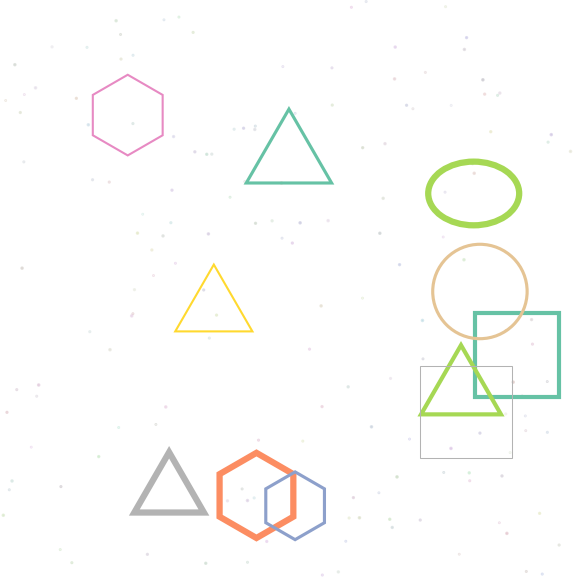[{"shape": "square", "thickness": 2, "radius": 0.36, "center": [0.895, 0.385]}, {"shape": "triangle", "thickness": 1.5, "radius": 0.43, "center": [0.5, 0.725]}, {"shape": "hexagon", "thickness": 3, "radius": 0.37, "center": [0.444, 0.141]}, {"shape": "hexagon", "thickness": 1.5, "radius": 0.29, "center": [0.511, 0.123]}, {"shape": "hexagon", "thickness": 1, "radius": 0.35, "center": [0.221, 0.8]}, {"shape": "triangle", "thickness": 2, "radius": 0.4, "center": [0.798, 0.322]}, {"shape": "oval", "thickness": 3, "radius": 0.39, "center": [0.82, 0.664]}, {"shape": "triangle", "thickness": 1, "radius": 0.39, "center": [0.37, 0.464]}, {"shape": "circle", "thickness": 1.5, "radius": 0.41, "center": [0.831, 0.494]}, {"shape": "square", "thickness": 0.5, "radius": 0.4, "center": [0.807, 0.286]}, {"shape": "triangle", "thickness": 3, "radius": 0.35, "center": [0.293, 0.146]}]